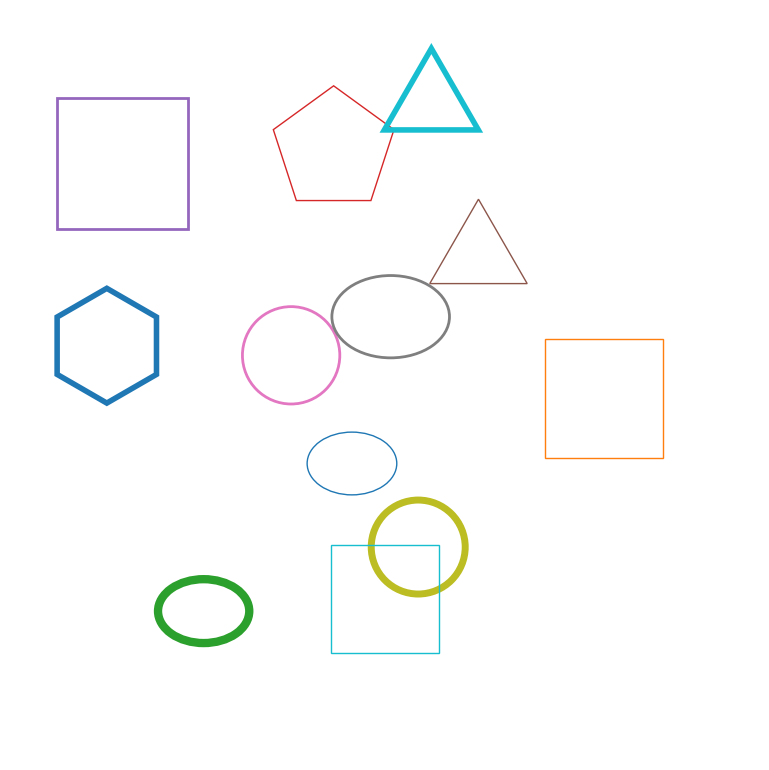[{"shape": "oval", "thickness": 0.5, "radius": 0.29, "center": [0.457, 0.398]}, {"shape": "hexagon", "thickness": 2, "radius": 0.37, "center": [0.139, 0.551]}, {"shape": "square", "thickness": 0.5, "radius": 0.38, "center": [0.784, 0.483]}, {"shape": "oval", "thickness": 3, "radius": 0.3, "center": [0.264, 0.206]}, {"shape": "pentagon", "thickness": 0.5, "radius": 0.41, "center": [0.433, 0.806]}, {"shape": "square", "thickness": 1, "radius": 0.42, "center": [0.159, 0.787]}, {"shape": "triangle", "thickness": 0.5, "radius": 0.37, "center": [0.621, 0.668]}, {"shape": "circle", "thickness": 1, "radius": 0.32, "center": [0.378, 0.539]}, {"shape": "oval", "thickness": 1, "radius": 0.38, "center": [0.507, 0.589]}, {"shape": "circle", "thickness": 2.5, "radius": 0.31, "center": [0.543, 0.29]}, {"shape": "square", "thickness": 0.5, "radius": 0.35, "center": [0.501, 0.222]}, {"shape": "triangle", "thickness": 2, "radius": 0.35, "center": [0.56, 0.866]}]